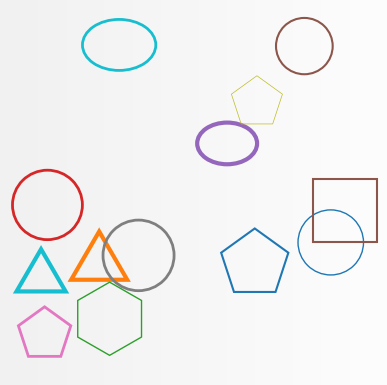[{"shape": "pentagon", "thickness": 1.5, "radius": 0.46, "center": [0.657, 0.315]}, {"shape": "circle", "thickness": 1, "radius": 0.42, "center": [0.854, 0.37]}, {"shape": "triangle", "thickness": 3, "radius": 0.42, "center": [0.256, 0.315]}, {"shape": "hexagon", "thickness": 1, "radius": 0.48, "center": [0.283, 0.172]}, {"shape": "circle", "thickness": 2, "radius": 0.45, "center": [0.122, 0.468]}, {"shape": "oval", "thickness": 3, "radius": 0.39, "center": [0.586, 0.627]}, {"shape": "square", "thickness": 1.5, "radius": 0.41, "center": [0.89, 0.453]}, {"shape": "circle", "thickness": 1.5, "radius": 0.37, "center": [0.785, 0.88]}, {"shape": "pentagon", "thickness": 2, "radius": 0.36, "center": [0.115, 0.132]}, {"shape": "circle", "thickness": 2, "radius": 0.46, "center": [0.358, 0.337]}, {"shape": "pentagon", "thickness": 0.5, "radius": 0.35, "center": [0.663, 0.734]}, {"shape": "triangle", "thickness": 3, "radius": 0.37, "center": [0.106, 0.28]}, {"shape": "oval", "thickness": 2, "radius": 0.47, "center": [0.307, 0.883]}]